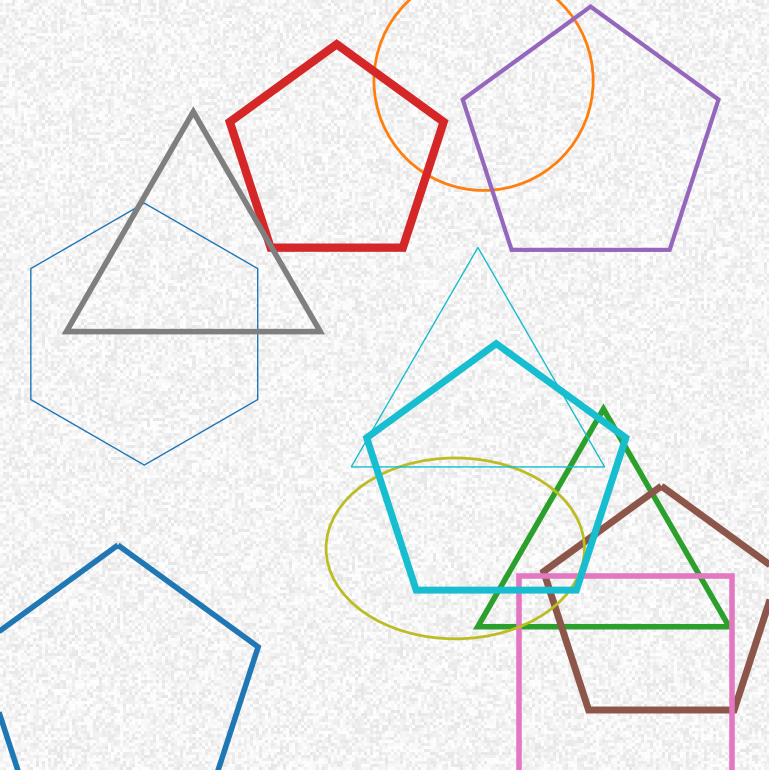[{"shape": "hexagon", "thickness": 0.5, "radius": 0.85, "center": [0.187, 0.566]}, {"shape": "pentagon", "thickness": 2, "radius": 0.96, "center": [0.153, 0.101]}, {"shape": "circle", "thickness": 1, "radius": 0.71, "center": [0.628, 0.895]}, {"shape": "triangle", "thickness": 2, "radius": 0.94, "center": [0.784, 0.28]}, {"shape": "pentagon", "thickness": 3, "radius": 0.73, "center": [0.437, 0.796]}, {"shape": "pentagon", "thickness": 1.5, "radius": 0.87, "center": [0.767, 0.817]}, {"shape": "pentagon", "thickness": 2.5, "radius": 0.8, "center": [0.859, 0.208]}, {"shape": "square", "thickness": 2, "radius": 0.69, "center": [0.812, 0.114]}, {"shape": "triangle", "thickness": 2, "radius": 0.95, "center": [0.251, 0.665]}, {"shape": "oval", "thickness": 1, "radius": 0.84, "center": [0.591, 0.288]}, {"shape": "pentagon", "thickness": 2.5, "radius": 0.88, "center": [0.645, 0.377]}, {"shape": "triangle", "thickness": 0.5, "radius": 0.95, "center": [0.621, 0.489]}]